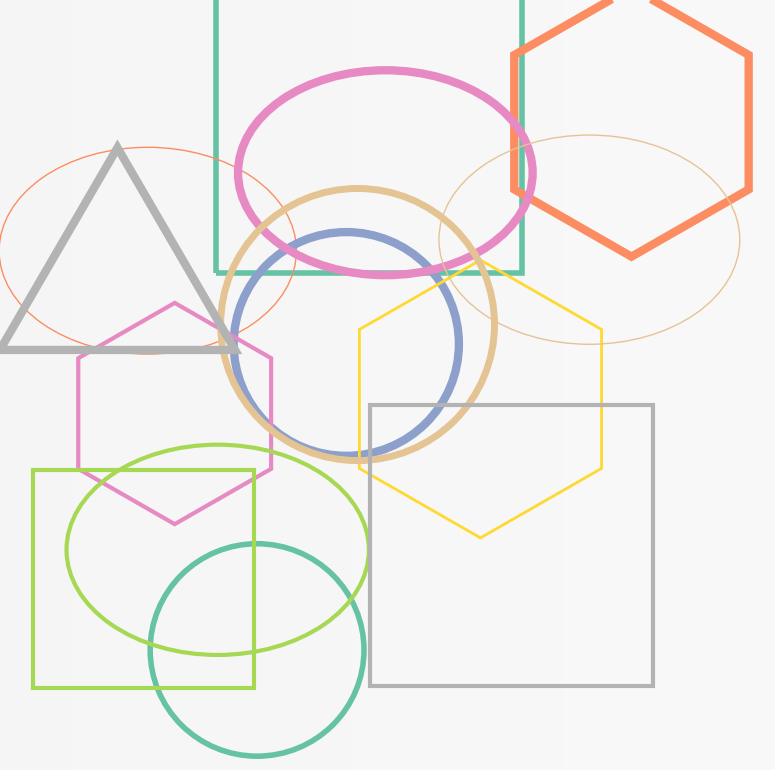[{"shape": "circle", "thickness": 2, "radius": 0.69, "center": [0.332, 0.156]}, {"shape": "square", "thickness": 2, "radius": 0.99, "center": [0.477, 0.843]}, {"shape": "hexagon", "thickness": 3, "radius": 0.87, "center": [0.815, 0.841]}, {"shape": "oval", "thickness": 0.5, "radius": 0.96, "center": [0.191, 0.674]}, {"shape": "circle", "thickness": 3, "radius": 0.73, "center": [0.447, 0.553]}, {"shape": "oval", "thickness": 3, "radius": 0.95, "center": [0.497, 0.776]}, {"shape": "hexagon", "thickness": 1.5, "radius": 0.72, "center": [0.225, 0.463]}, {"shape": "square", "thickness": 1.5, "radius": 0.71, "center": [0.185, 0.248]}, {"shape": "oval", "thickness": 1.5, "radius": 0.98, "center": [0.281, 0.286]}, {"shape": "hexagon", "thickness": 1, "radius": 0.9, "center": [0.62, 0.482]}, {"shape": "oval", "thickness": 0.5, "radius": 0.97, "center": [0.76, 0.689]}, {"shape": "circle", "thickness": 2.5, "radius": 0.88, "center": [0.461, 0.579]}, {"shape": "triangle", "thickness": 3, "radius": 0.88, "center": [0.152, 0.633]}, {"shape": "square", "thickness": 1.5, "radius": 0.91, "center": [0.66, 0.292]}]